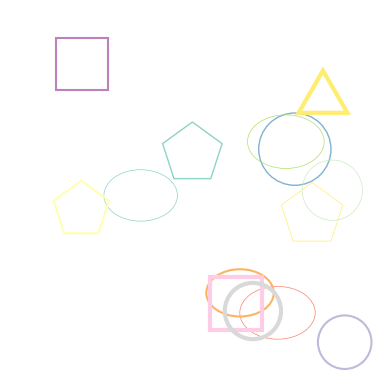[{"shape": "pentagon", "thickness": 1, "radius": 0.41, "center": [0.5, 0.602]}, {"shape": "oval", "thickness": 0.5, "radius": 0.48, "center": [0.365, 0.492]}, {"shape": "pentagon", "thickness": 1.5, "radius": 0.38, "center": [0.211, 0.455]}, {"shape": "circle", "thickness": 1.5, "radius": 0.35, "center": [0.895, 0.111]}, {"shape": "oval", "thickness": 0.5, "radius": 0.49, "center": [0.721, 0.188]}, {"shape": "circle", "thickness": 1, "radius": 0.47, "center": [0.766, 0.613]}, {"shape": "oval", "thickness": 1.5, "radius": 0.44, "center": [0.623, 0.239]}, {"shape": "oval", "thickness": 0.5, "radius": 0.5, "center": [0.742, 0.632]}, {"shape": "square", "thickness": 3, "radius": 0.34, "center": [0.613, 0.212]}, {"shape": "circle", "thickness": 3, "radius": 0.37, "center": [0.657, 0.192]}, {"shape": "square", "thickness": 1.5, "radius": 0.33, "center": [0.213, 0.833]}, {"shape": "circle", "thickness": 0.5, "radius": 0.39, "center": [0.863, 0.506]}, {"shape": "pentagon", "thickness": 0.5, "radius": 0.42, "center": [0.811, 0.442]}, {"shape": "triangle", "thickness": 3, "radius": 0.37, "center": [0.839, 0.744]}]